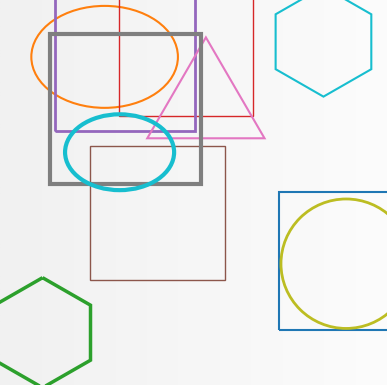[{"shape": "square", "thickness": 1.5, "radius": 0.9, "center": [0.899, 0.322]}, {"shape": "oval", "thickness": 1.5, "radius": 0.95, "center": [0.27, 0.852]}, {"shape": "hexagon", "thickness": 2.5, "radius": 0.71, "center": [0.11, 0.136]}, {"shape": "square", "thickness": 1, "radius": 0.86, "center": [0.48, 0.872]}, {"shape": "square", "thickness": 2, "radius": 0.9, "center": [0.322, 0.84]}, {"shape": "square", "thickness": 1, "radius": 0.87, "center": [0.407, 0.446]}, {"shape": "triangle", "thickness": 1.5, "radius": 0.87, "center": [0.531, 0.728]}, {"shape": "square", "thickness": 3, "radius": 0.97, "center": [0.324, 0.717]}, {"shape": "circle", "thickness": 2, "radius": 0.84, "center": [0.893, 0.315]}, {"shape": "oval", "thickness": 3, "radius": 0.7, "center": [0.309, 0.605]}, {"shape": "hexagon", "thickness": 1.5, "radius": 0.71, "center": [0.835, 0.892]}]